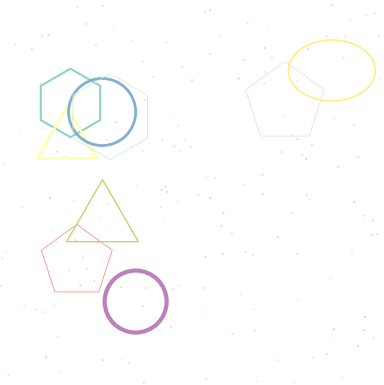[{"shape": "hexagon", "thickness": 1.5, "radius": 0.45, "center": [0.183, 0.733]}, {"shape": "triangle", "thickness": 2, "radius": 0.45, "center": [0.174, 0.633]}, {"shape": "pentagon", "thickness": 0.5, "radius": 0.48, "center": [0.199, 0.32]}, {"shape": "circle", "thickness": 2, "radius": 0.44, "center": [0.265, 0.709]}, {"shape": "triangle", "thickness": 1, "radius": 0.54, "center": [0.266, 0.426]}, {"shape": "pentagon", "thickness": 0.5, "radius": 0.54, "center": [0.74, 0.734]}, {"shape": "circle", "thickness": 3, "radius": 0.4, "center": [0.352, 0.217]}, {"shape": "hexagon", "thickness": 0.5, "radius": 0.56, "center": [0.286, 0.697]}, {"shape": "oval", "thickness": 1, "radius": 0.57, "center": [0.862, 0.817]}]